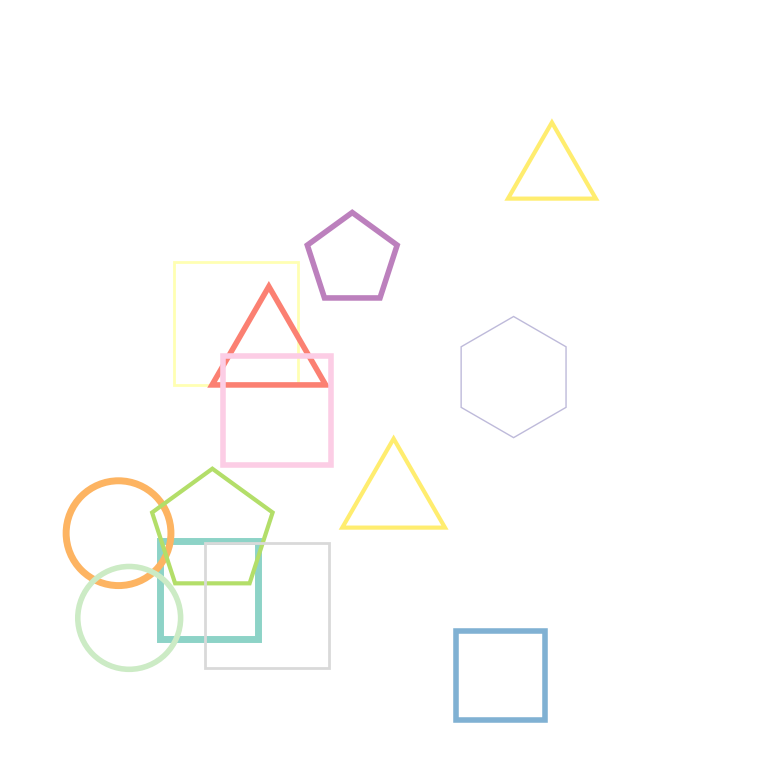[{"shape": "square", "thickness": 2.5, "radius": 0.32, "center": [0.271, 0.233]}, {"shape": "square", "thickness": 1, "radius": 0.4, "center": [0.306, 0.58]}, {"shape": "hexagon", "thickness": 0.5, "radius": 0.39, "center": [0.667, 0.51]}, {"shape": "triangle", "thickness": 2, "radius": 0.43, "center": [0.349, 0.543]}, {"shape": "square", "thickness": 2, "radius": 0.29, "center": [0.65, 0.123]}, {"shape": "circle", "thickness": 2.5, "radius": 0.34, "center": [0.154, 0.308]}, {"shape": "pentagon", "thickness": 1.5, "radius": 0.41, "center": [0.276, 0.309]}, {"shape": "square", "thickness": 2, "radius": 0.35, "center": [0.36, 0.467]}, {"shape": "square", "thickness": 1, "radius": 0.41, "center": [0.347, 0.214]}, {"shape": "pentagon", "thickness": 2, "radius": 0.31, "center": [0.457, 0.663]}, {"shape": "circle", "thickness": 2, "radius": 0.33, "center": [0.168, 0.198]}, {"shape": "triangle", "thickness": 1.5, "radius": 0.39, "center": [0.511, 0.353]}, {"shape": "triangle", "thickness": 1.5, "radius": 0.33, "center": [0.717, 0.775]}]